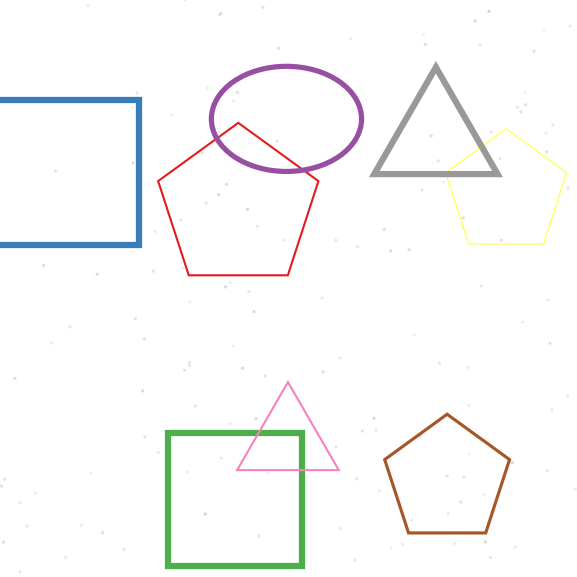[{"shape": "pentagon", "thickness": 1, "radius": 0.73, "center": [0.413, 0.64]}, {"shape": "square", "thickness": 3, "radius": 0.63, "center": [0.114, 0.701]}, {"shape": "square", "thickness": 3, "radius": 0.58, "center": [0.407, 0.134]}, {"shape": "oval", "thickness": 2.5, "radius": 0.65, "center": [0.496, 0.793]}, {"shape": "pentagon", "thickness": 0.5, "radius": 0.55, "center": [0.876, 0.666]}, {"shape": "pentagon", "thickness": 1.5, "radius": 0.57, "center": [0.774, 0.168]}, {"shape": "triangle", "thickness": 1, "radius": 0.51, "center": [0.499, 0.236]}, {"shape": "triangle", "thickness": 3, "radius": 0.62, "center": [0.755, 0.759]}]